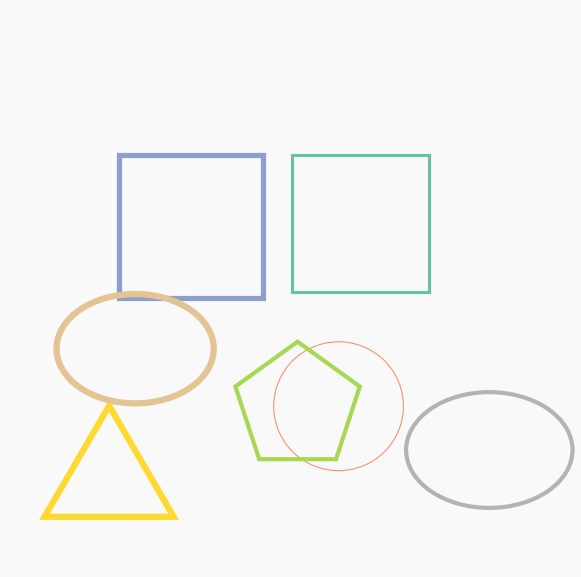[{"shape": "square", "thickness": 1.5, "radius": 0.59, "center": [0.62, 0.613]}, {"shape": "circle", "thickness": 0.5, "radius": 0.56, "center": [0.582, 0.296]}, {"shape": "square", "thickness": 2.5, "radius": 0.62, "center": [0.328, 0.608]}, {"shape": "pentagon", "thickness": 2, "radius": 0.56, "center": [0.512, 0.295]}, {"shape": "triangle", "thickness": 3, "radius": 0.64, "center": [0.188, 0.168]}, {"shape": "oval", "thickness": 3, "radius": 0.68, "center": [0.232, 0.395]}, {"shape": "oval", "thickness": 2, "radius": 0.72, "center": [0.842, 0.22]}]